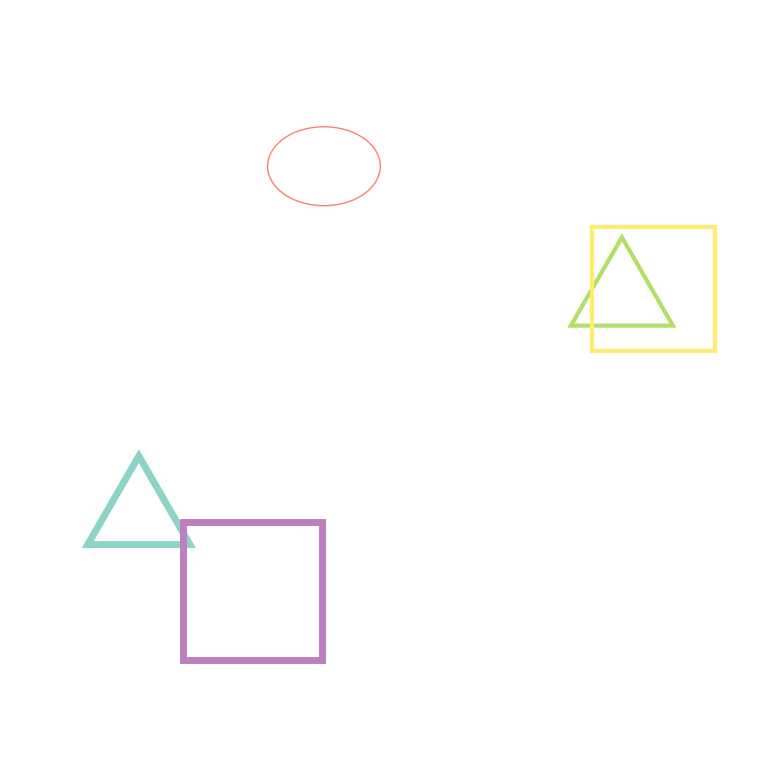[{"shape": "triangle", "thickness": 2.5, "radius": 0.38, "center": [0.18, 0.331]}, {"shape": "oval", "thickness": 0.5, "radius": 0.37, "center": [0.421, 0.784]}, {"shape": "triangle", "thickness": 1.5, "radius": 0.38, "center": [0.808, 0.615]}, {"shape": "square", "thickness": 2.5, "radius": 0.45, "center": [0.328, 0.232]}, {"shape": "square", "thickness": 1.5, "radius": 0.4, "center": [0.849, 0.625]}]